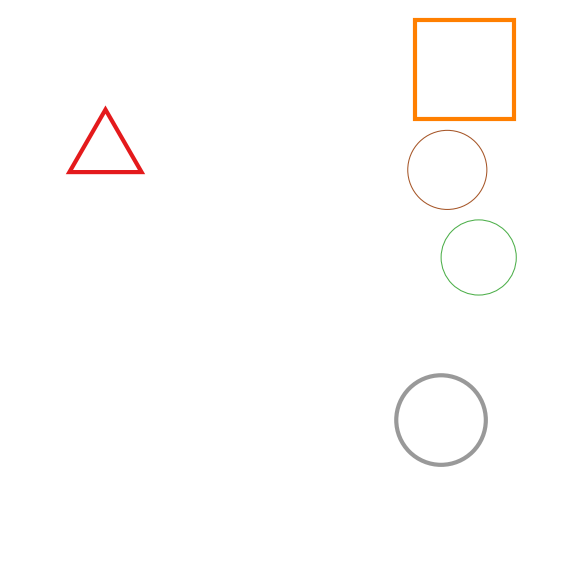[{"shape": "triangle", "thickness": 2, "radius": 0.36, "center": [0.183, 0.737]}, {"shape": "circle", "thickness": 0.5, "radius": 0.33, "center": [0.829, 0.553]}, {"shape": "square", "thickness": 2, "radius": 0.43, "center": [0.805, 0.879]}, {"shape": "circle", "thickness": 0.5, "radius": 0.34, "center": [0.775, 0.705]}, {"shape": "circle", "thickness": 2, "radius": 0.39, "center": [0.764, 0.272]}]